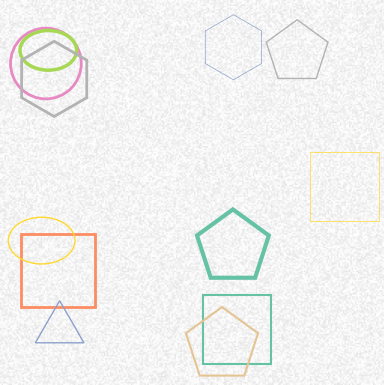[{"shape": "pentagon", "thickness": 3, "radius": 0.49, "center": [0.605, 0.358]}, {"shape": "square", "thickness": 1.5, "radius": 0.45, "center": [0.616, 0.143]}, {"shape": "square", "thickness": 2, "radius": 0.48, "center": [0.15, 0.297]}, {"shape": "triangle", "thickness": 1, "radius": 0.36, "center": [0.155, 0.146]}, {"shape": "hexagon", "thickness": 0.5, "radius": 0.42, "center": [0.606, 0.877]}, {"shape": "circle", "thickness": 2, "radius": 0.46, "center": [0.119, 0.835]}, {"shape": "oval", "thickness": 2.5, "radius": 0.37, "center": [0.125, 0.869]}, {"shape": "oval", "thickness": 1, "radius": 0.43, "center": [0.108, 0.375]}, {"shape": "square", "thickness": 0.5, "radius": 0.45, "center": [0.894, 0.515]}, {"shape": "pentagon", "thickness": 1.5, "radius": 0.49, "center": [0.577, 0.104]}, {"shape": "hexagon", "thickness": 2, "radius": 0.49, "center": [0.141, 0.795]}, {"shape": "pentagon", "thickness": 1, "radius": 0.42, "center": [0.772, 0.864]}]